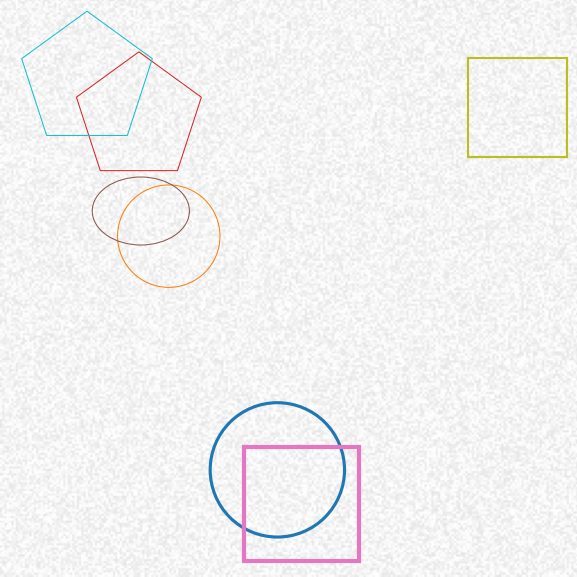[{"shape": "circle", "thickness": 1.5, "radius": 0.58, "center": [0.48, 0.186]}, {"shape": "circle", "thickness": 0.5, "radius": 0.44, "center": [0.292, 0.59]}, {"shape": "pentagon", "thickness": 0.5, "radius": 0.57, "center": [0.24, 0.796]}, {"shape": "oval", "thickness": 0.5, "radius": 0.42, "center": [0.244, 0.634]}, {"shape": "square", "thickness": 2, "radius": 0.49, "center": [0.522, 0.127]}, {"shape": "square", "thickness": 1, "radius": 0.43, "center": [0.896, 0.813]}, {"shape": "pentagon", "thickness": 0.5, "radius": 0.59, "center": [0.151, 0.861]}]